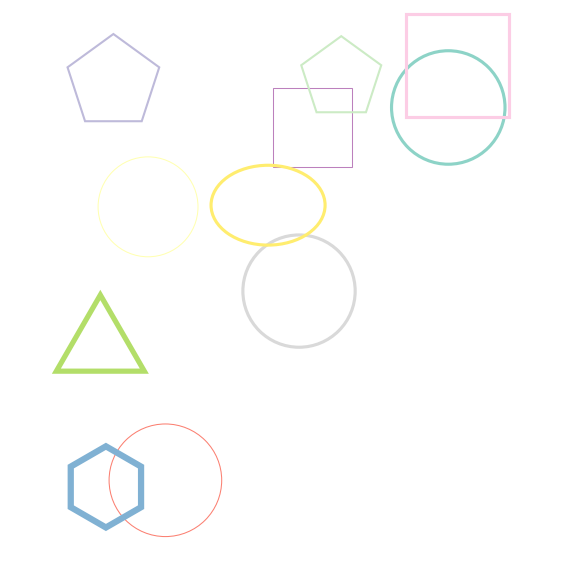[{"shape": "circle", "thickness": 1.5, "radius": 0.49, "center": [0.776, 0.813]}, {"shape": "circle", "thickness": 0.5, "radius": 0.43, "center": [0.256, 0.641]}, {"shape": "pentagon", "thickness": 1, "radius": 0.42, "center": [0.196, 0.857]}, {"shape": "circle", "thickness": 0.5, "radius": 0.49, "center": [0.286, 0.167]}, {"shape": "hexagon", "thickness": 3, "radius": 0.35, "center": [0.183, 0.156]}, {"shape": "triangle", "thickness": 2.5, "radius": 0.44, "center": [0.174, 0.4]}, {"shape": "square", "thickness": 1.5, "radius": 0.45, "center": [0.792, 0.885]}, {"shape": "circle", "thickness": 1.5, "radius": 0.49, "center": [0.518, 0.495]}, {"shape": "square", "thickness": 0.5, "radius": 0.34, "center": [0.541, 0.778]}, {"shape": "pentagon", "thickness": 1, "radius": 0.36, "center": [0.591, 0.864]}, {"shape": "oval", "thickness": 1.5, "radius": 0.49, "center": [0.464, 0.644]}]